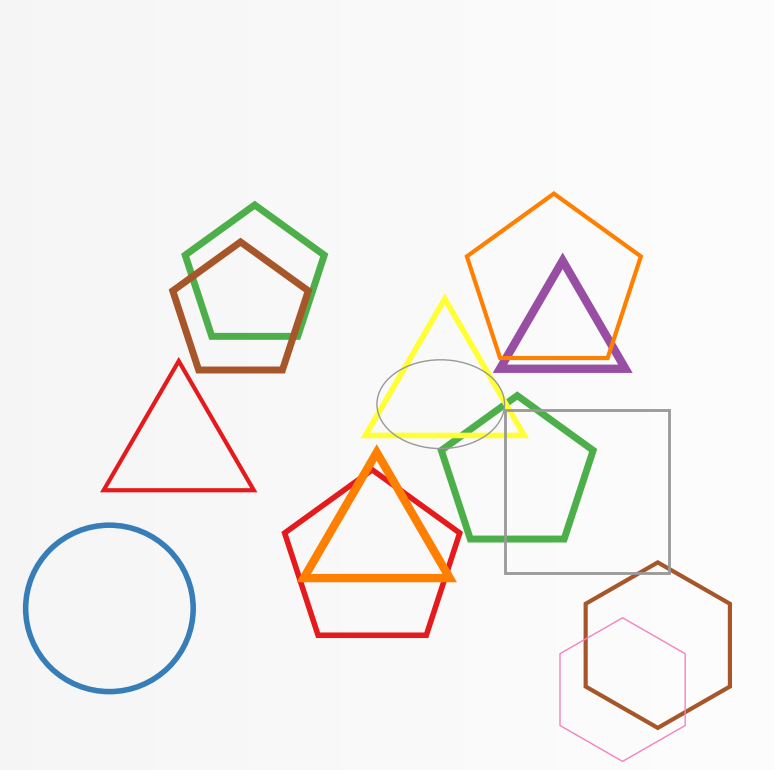[{"shape": "pentagon", "thickness": 2, "radius": 0.59, "center": [0.48, 0.271]}, {"shape": "triangle", "thickness": 1.5, "radius": 0.56, "center": [0.231, 0.419]}, {"shape": "circle", "thickness": 2, "radius": 0.54, "center": [0.141, 0.21]}, {"shape": "pentagon", "thickness": 2.5, "radius": 0.47, "center": [0.329, 0.639]}, {"shape": "pentagon", "thickness": 2.5, "radius": 0.51, "center": [0.667, 0.383]}, {"shape": "triangle", "thickness": 3, "radius": 0.47, "center": [0.726, 0.568]}, {"shape": "pentagon", "thickness": 1.5, "radius": 0.59, "center": [0.715, 0.631]}, {"shape": "triangle", "thickness": 3, "radius": 0.54, "center": [0.486, 0.304]}, {"shape": "triangle", "thickness": 2, "radius": 0.59, "center": [0.574, 0.494]}, {"shape": "pentagon", "thickness": 2.5, "radius": 0.46, "center": [0.31, 0.594]}, {"shape": "hexagon", "thickness": 1.5, "radius": 0.54, "center": [0.849, 0.162]}, {"shape": "hexagon", "thickness": 0.5, "radius": 0.47, "center": [0.803, 0.104]}, {"shape": "square", "thickness": 1, "radius": 0.53, "center": [0.758, 0.362]}, {"shape": "oval", "thickness": 0.5, "radius": 0.41, "center": [0.569, 0.475]}]